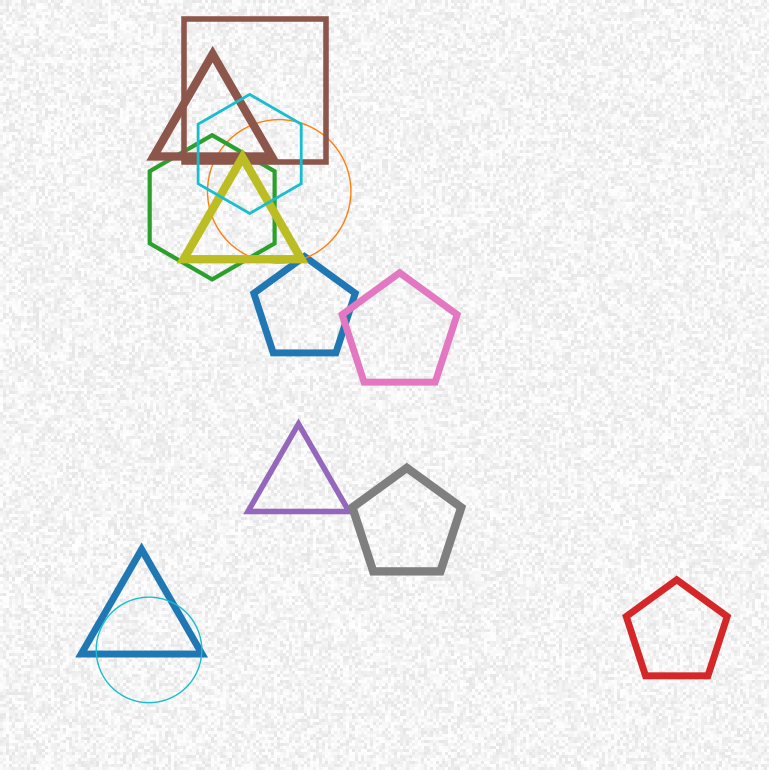[{"shape": "triangle", "thickness": 2.5, "radius": 0.45, "center": [0.184, 0.196]}, {"shape": "pentagon", "thickness": 2.5, "radius": 0.35, "center": [0.396, 0.598]}, {"shape": "circle", "thickness": 0.5, "radius": 0.47, "center": [0.363, 0.752]}, {"shape": "hexagon", "thickness": 1.5, "radius": 0.47, "center": [0.276, 0.731]}, {"shape": "pentagon", "thickness": 2.5, "radius": 0.34, "center": [0.879, 0.178]}, {"shape": "triangle", "thickness": 2, "radius": 0.38, "center": [0.388, 0.374]}, {"shape": "triangle", "thickness": 3, "radius": 0.44, "center": [0.276, 0.841]}, {"shape": "square", "thickness": 2, "radius": 0.46, "center": [0.331, 0.883]}, {"shape": "pentagon", "thickness": 2.5, "radius": 0.39, "center": [0.519, 0.567]}, {"shape": "pentagon", "thickness": 3, "radius": 0.37, "center": [0.528, 0.318]}, {"shape": "triangle", "thickness": 3, "radius": 0.44, "center": [0.315, 0.707]}, {"shape": "hexagon", "thickness": 1, "radius": 0.39, "center": [0.324, 0.8]}, {"shape": "circle", "thickness": 0.5, "radius": 0.34, "center": [0.194, 0.156]}]